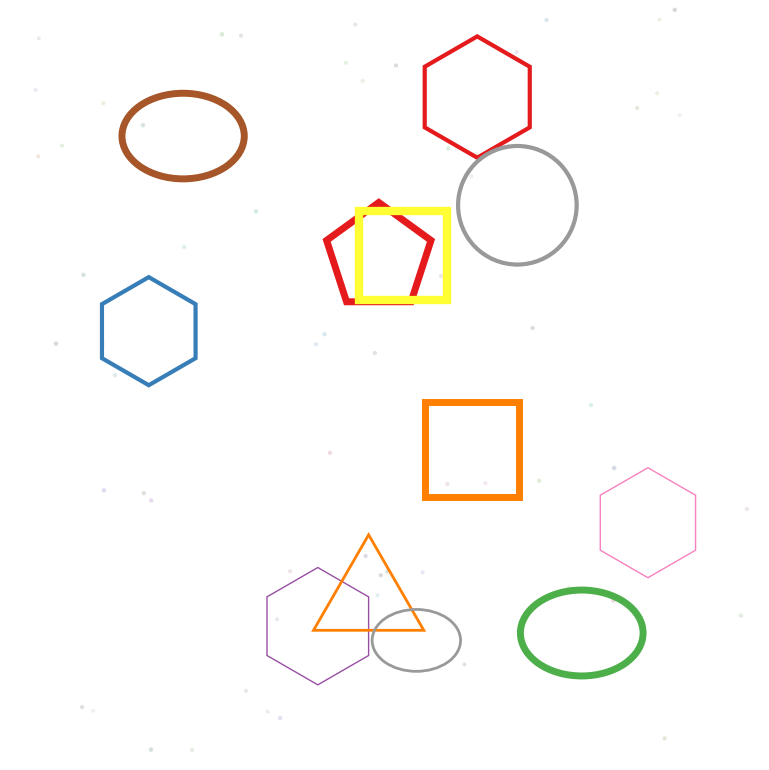[{"shape": "hexagon", "thickness": 1.5, "radius": 0.39, "center": [0.62, 0.874]}, {"shape": "pentagon", "thickness": 2.5, "radius": 0.36, "center": [0.492, 0.666]}, {"shape": "hexagon", "thickness": 1.5, "radius": 0.35, "center": [0.193, 0.57]}, {"shape": "oval", "thickness": 2.5, "radius": 0.4, "center": [0.756, 0.178]}, {"shape": "hexagon", "thickness": 0.5, "radius": 0.38, "center": [0.413, 0.187]}, {"shape": "triangle", "thickness": 1, "radius": 0.41, "center": [0.479, 0.223]}, {"shape": "square", "thickness": 2.5, "radius": 0.31, "center": [0.613, 0.416]}, {"shape": "square", "thickness": 3, "radius": 0.29, "center": [0.524, 0.668]}, {"shape": "oval", "thickness": 2.5, "radius": 0.4, "center": [0.238, 0.823]}, {"shape": "hexagon", "thickness": 0.5, "radius": 0.36, "center": [0.841, 0.321]}, {"shape": "circle", "thickness": 1.5, "radius": 0.38, "center": [0.672, 0.733]}, {"shape": "oval", "thickness": 1, "radius": 0.29, "center": [0.541, 0.168]}]